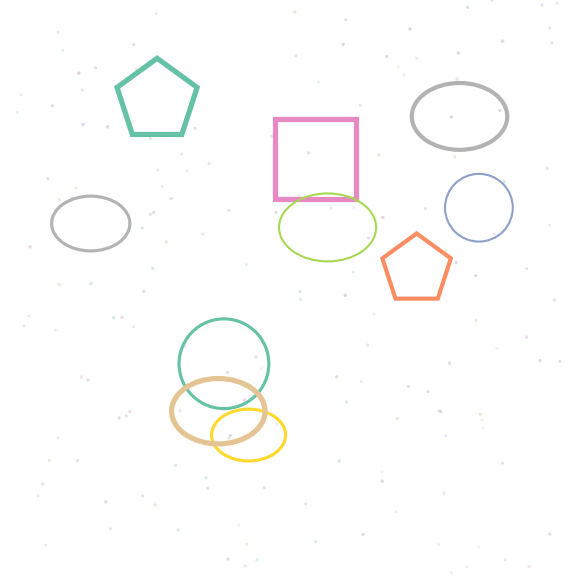[{"shape": "pentagon", "thickness": 2.5, "radius": 0.36, "center": [0.272, 0.825]}, {"shape": "circle", "thickness": 1.5, "radius": 0.39, "center": [0.388, 0.369]}, {"shape": "pentagon", "thickness": 2, "radius": 0.31, "center": [0.721, 0.532]}, {"shape": "circle", "thickness": 1, "radius": 0.29, "center": [0.829, 0.639]}, {"shape": "square", "thickness": 2.5, "radius": 0.35, "center": [0.546, 0.724]}, {"shape": "oval", "thickness": 1, "radius": 0.42, "center": [0.567, 0.605]}, {"shape": "oval", "thickness": 1.5, "radius": 0.32, "center": [0.43, 0.246]}, {"shape": "oval", "thickness": 2.5, "radius": 0.4, "center": [0.378, 0.287]}, {"shape": "oval", "thickness": 2, "radius": 0.41, "center": [0.796, 0.798]}, {"shape": "oval", "thickness": 1.5, "radius": 0.34, "center": [0.157, 0.612]}]